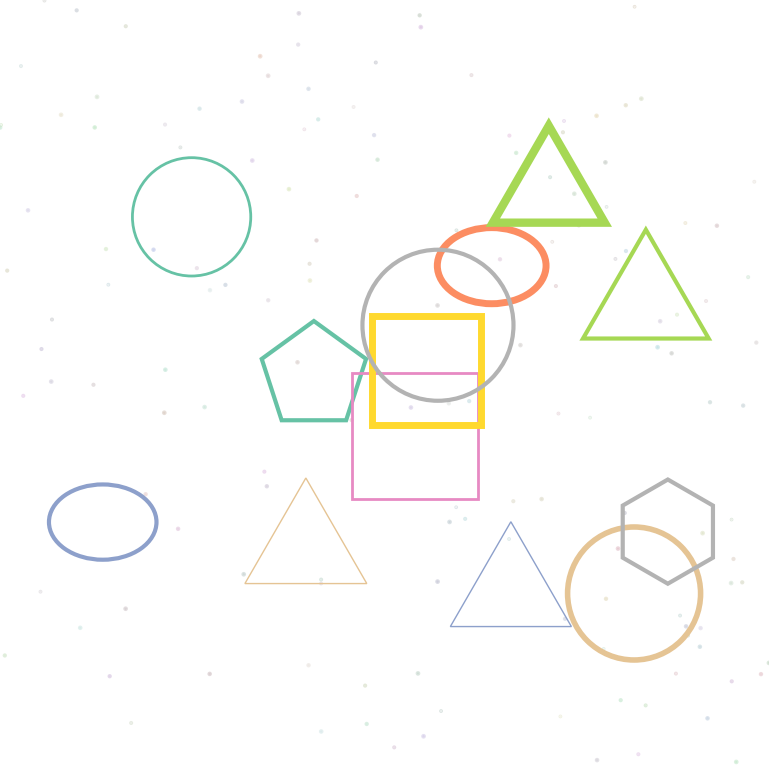[{"shape": "pentagon", "thickness": 1.5, "radius": 0.36, "center": [0.408, 0.512]}, {"shape": "circle", "thickness": 1, "radius": 0.38, "center": [0.249, 0.718]}, {"shape": "oval", "thickness": 2.5, "radius": 0.35, "center": [0.639, 0.655]}, {"shape": "triangle", "thickness": 0.5, "radius": 0.45, "center": [0.663, 0.232]}, {"shape": "oval", "thickness": 1.5, "radius": 0.35, "center": [0.133, 0.322]}, {"shape": "square", "thickness": 1, "radius": 0.41, "center": [0.538, 0.433]}, {"shape": "triangle", "thickness": 3, "radius": 0.42, "center": [0.713, 0.753]}, {"shape": "triangle", "thickness": 1.5, "radius": 0.47, "center": [0.839, 0.607]}, {"shape": "square", "thickness": 2.5, "radius": 0.35, "center": [0.554, 0.519]}, {"shape": "circle", "thickness": 2, "radius": 0.43, "center": [0.823, 0.229]}, {"shape": "triangle", "thickness": 0.5, "radius": 0.46, "center": [0.397, 0.288]}, {"shape": "hexagon", "thickness": 1.5, "radius": 0.34, "center": [0.867, 0.31]}, {"shape": "circle", "thickness": 1.5, "radius": 0.49, "center": [0.569, 0.578]}]